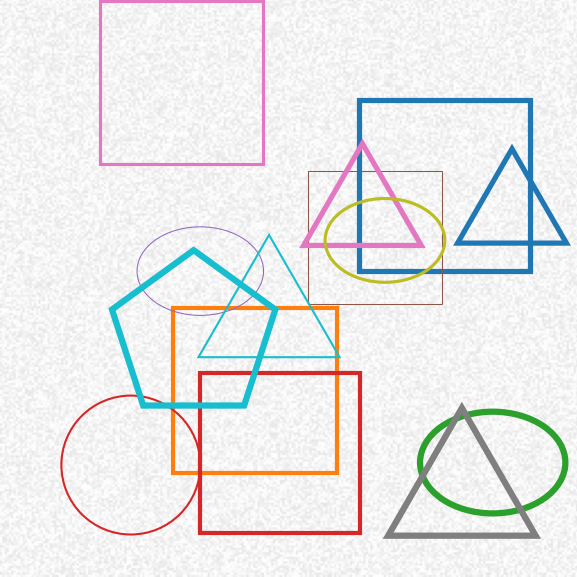[{"shape": "triangle", "thickness": 2.5, "radius": 0.54, "center": [0.887, 0.633]}, {"shape": "square", "thickness": 2.5, "radius": 0.74, "center": [0.77, 0.678]}, {"shape": "square", "thickness": 2, "radius": 0.71, "center": [0.442, 0.323]}, {"shape": "oval", "thickness": 3, "radius": 0.63, "center": [0.853, 0.198]}, {"shape": "square", "thickness": 2, "radius": 0.69, "center": [0.485, 0.215]}, {"shape": "circle", "thickness": 1, "radius": 0.6, "center": [0.227, 0.194]}, {"shape": "oval", "thickness": 0.5, "radius": 0.55, "center": [0.347, 0.53]}, {"shape": "square", "thickness": 0.5, "radius": 0.58, "center": [0.649, 0.587]}, {"shape": "triangle", "thickness": 2.5, "radius": 0.59, "center": [0.628, 0.633]}, {"shape": "square", "thickness": 1.5, "radius": 0.71, "center": [0.314, 0.857]}, {"shape": "triangle", "thickness": 3, "radius": 0.74, "center": [0.8, 0.145]}, {"shape": "oval", "thickness": 1.5, "radius": 0.52, "center": [0.667, 0.583]}, {"shape": "triangle", "thickness": 1, "radius": 0.71, "center": [0.466, 0.451]}, {"shape": "pentagon", "thickness": 3, "radius": 0.74, "center": [0.335, 0.417]}]